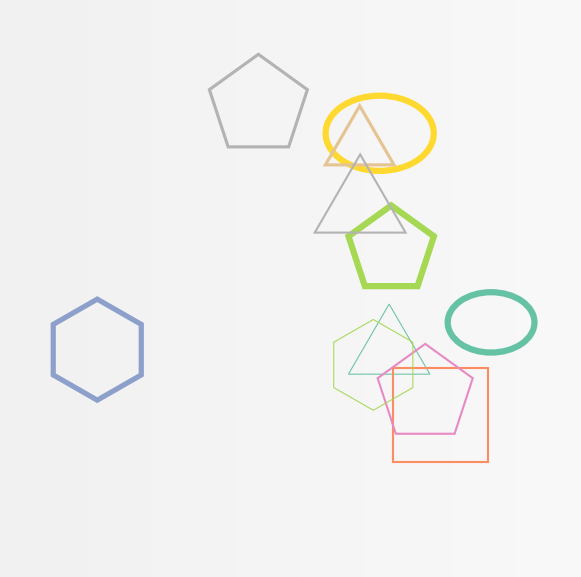[{"shape": "triangle", "thickness": 0.5, "radius": 0.4, "center": [0.669, 0.392]}, {"shape": "oval", "thickness": 3, "radius": 0.37, "center": [0.845, 0.441]}, {"shape": "square", "thickness": 1, "radius": 0.41, "center": [0.758, 0.28]}, {"shape": "hexagon", "thickness": 2.5, "radius": 0.44, "center": [0.167, 0.394]}, {"shape": "pentagon", "thickness": 1, "radius": 0.43, "center": [0.732, 0.318]}, {"shape": "pentagon", "thickness": 3, "radius": 0.39, "center": [0.673, 0.566]}, {"shape": "hexagon", "thickness": 0.5, "radius": 0.39, "center": [0.642, 0.367]}, {"shape": "oval", "thickness": 3, "radius": 0.47, "center": [0.653, 0.768]}, {"shape": "triangle", "thickness": 1.5, "radius": 0.34, "center": [0.619, 0.748]}, {"shape": "triangle", "thickness": 1, "radius": 0.45, "center": [0.62, 0.641]}, {"shape": "pentagon", "thickness": 1.5, "radius": 0.44, "center": [0.445, 0.816]}]